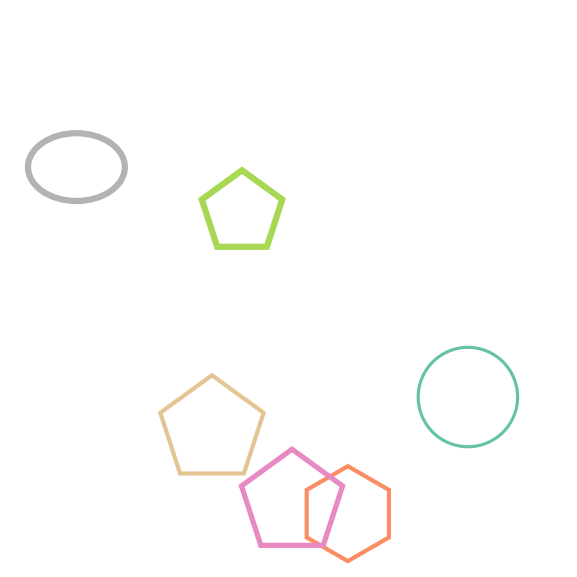[{"shape": "circle", "thickness": 1.5, "radius": 0.43, "center": [0.81, 0.312]}, {"shape": "hexagon", "thickness": 2, "radius": 0.41, "center": [0.602, 0.11]}, {"shape": "pentagon", "thickness": 2.5, "radius": 0.46, "center": [0.506, 0.129]}, {"shape": "pentagon", "thickness": 3, "radius": 0.37, "center": [0.419, 0.631]}, {"shape": "pentagon", "thickness": 2, "radius": 0.47, "center": [0.367, 0.255]}, {"shape": "oval", "thickness": 3, "radius": 0.42, "center": [0.132, 0.71]}]